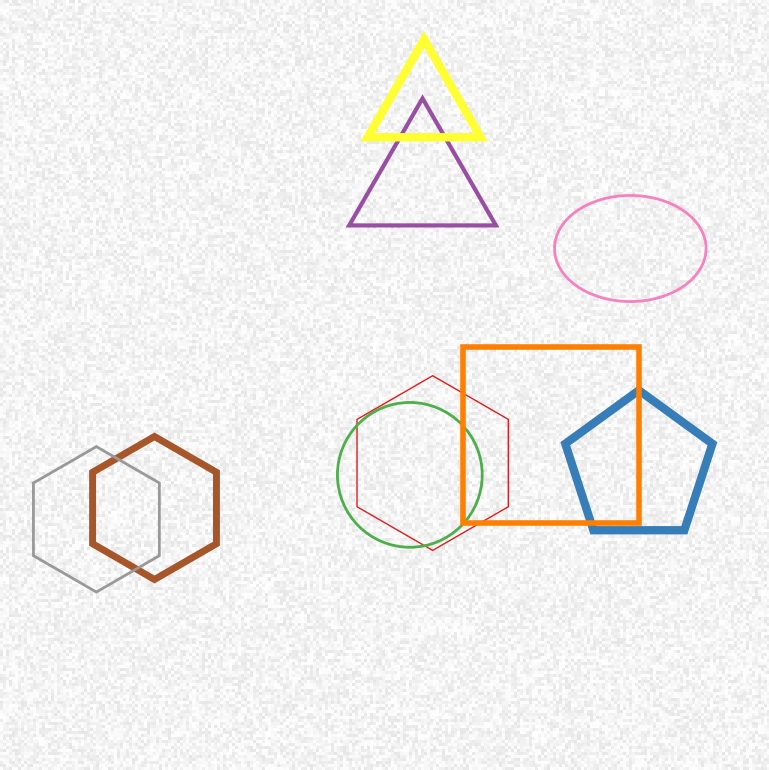[{"shape": "hexagon", "thickness": 0.5, "radius": 0.57, "center": [0.562, 0.399]}, {"shape": "pentagon", "thickness": 3, "radius": 0.5, "center": [0.83, 0.393]}, {"shape": "circle", "thickness": 1, "radius": 0.47, "center": [0.532, 0.383]}, {"shape": "triangle", "thickness": 1.5, "radius": 0.55, "center": [0.549, 0.762]}, {"shape": "square", "thickness": 2, "radius": 0.57, "center": [0.715, 0.435]}, {"shape": "triangle", "thickness": 3, "radius": 0.42, "center": [0.551, 0.864]}, {"shape": "hexagon", "thickness": 2.5, "radius": 0.46, "center": [0.201, 0.34]}, {"shape": "oval", "thickness": 1, "radius": 0.49, "center": [0.819, 0.677]}, {"shape": "hexagon", "thickness": 1, "radius": 0.47, "center": [0.125, 0.326]}]